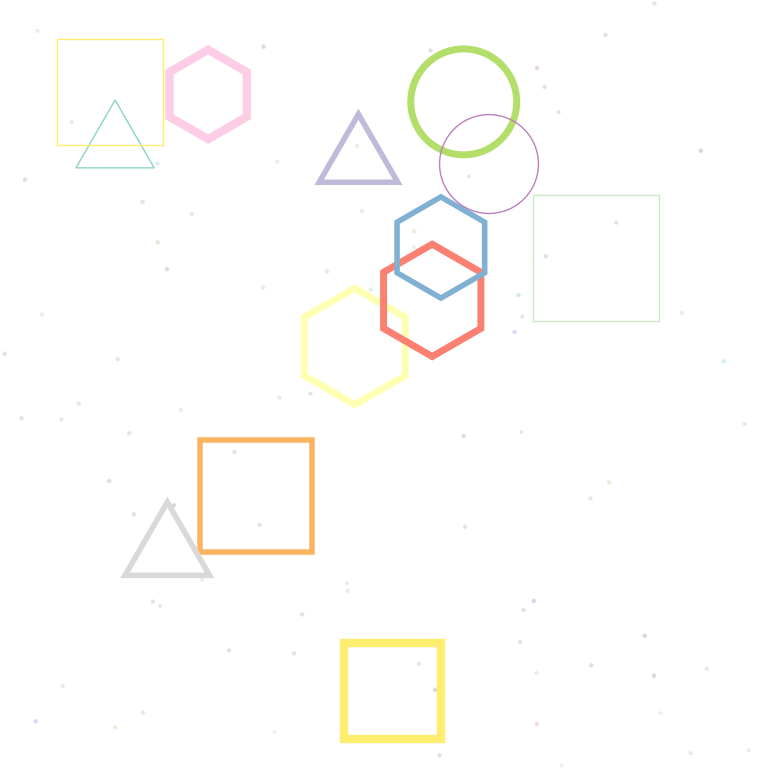[{"shape": "triangle", "thickness": 0.5, "radius": 0.29, "center": [0.149, 0.811]}, {"shape": "hexagon", "thickness": 2.5, "radius": 0.38, "center": [0.461, 0.55]}, {"shape": "triangle", "thickness": 2, "radius": 0.29, "center": [0.466, 0.793]}, {"shape": "hexagon", "thickness": 2.5, "radius": 0.36, "center": [0.561, 0.61]}, {"shape": "hexagon", "thickness": 2, "radius": 0.33, "center": [0.573, 0.679]}, {"shape": "square", "thickness": 2, "radius": 0.36, "center": [0.332, 0.355]}, {"shape": "circle", "thickness": 2.5, "radius": 0.34, "center": [0.602, 0.868]}, {"shape": "hexagon", "thickness": 3, "radius": 0.29, "center": [0.27, 0.877]}, {"shape": "triangle", "thickness": 2, "radius": 0.32, "center": [0.217, 0.285]}, {"shape": "circle", "thickness": 0.5, "radius": 0.32, "center": [0.635, 0.787]}, {"shape": "square", "thickness": 0.5, "radius": 0.41, "center": [0.774, 0.665]}, {"shape": "square", "thickness": 0.5, "radius": 0.34, "center": [0.143, 0.88]}, {"shape": "square", "thickness": 3, "radius": 0.31, "center": [0.509, 0.103]}]